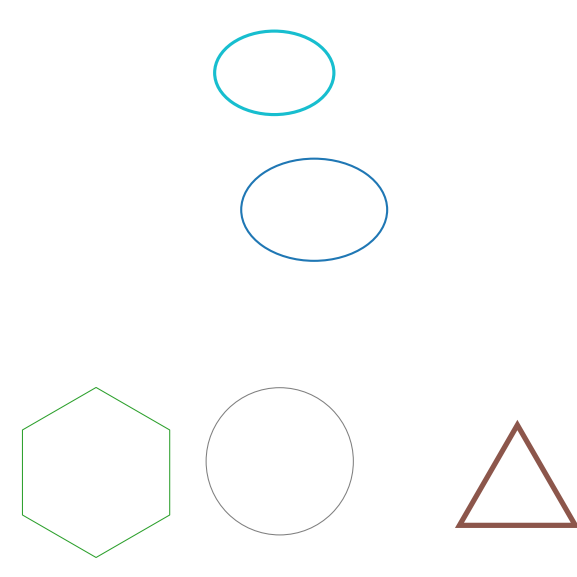[{"shape": "oval", "thickness": 1, "radius": 0.63, "center": [0.544, 0.636]}, {"shape": "hexagon", "thickness": 0.5, "radius": 0.74, "center": [0.166, 0.181]}, {"shape": "triangle", "thickness": 2.5, "radius": 0.58, "center": [0.896, 0.147]}, {"shape": "circle", "thickness": 0.5, "radius": 0.64, "center": [0.484, 0.2]}, {"shape": "oval", "thickness": 1.5, "radius": 0.52, "center": [0.475, 0.873]}]